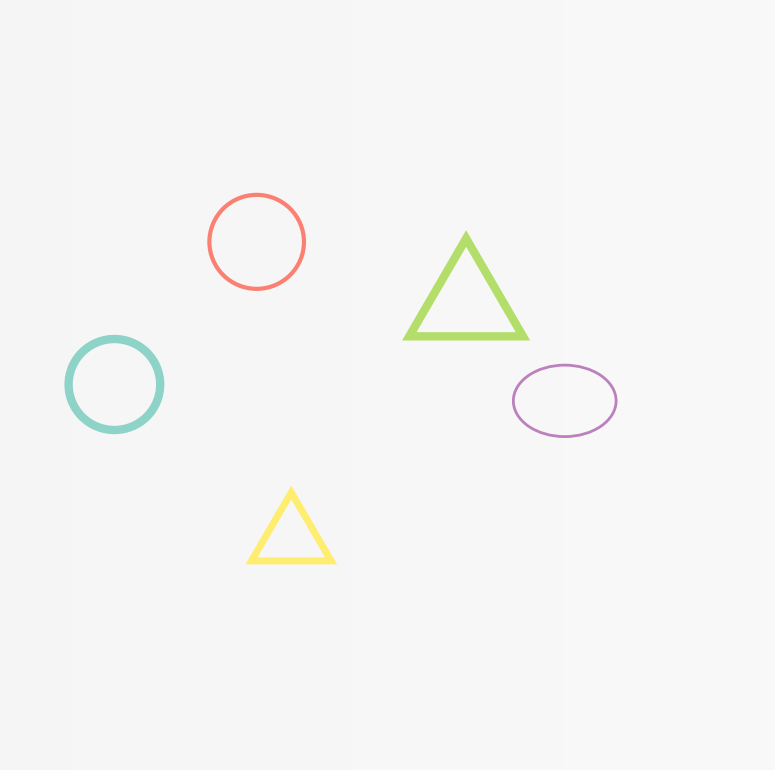[{"shape": "circle", "thickness": 3, "radius": 0.3, "center": [0.148, 0.501]}, {"shape": "circle", "thickness": 1.5, "radius": 0.31, "center": [0.331, 0.686]}, {"shape": "triangle", "thickness": 3, "radius": 0.42, "center": [0.601, 0.606]}, {"shape": "oval", "thickness": 1, "radius": 0.33, "center": [0.729, 0.479]}, {"shape": "triangle", "thickness": 2.5, "radius": 0.3, "center": [0.376, 0.301]}]